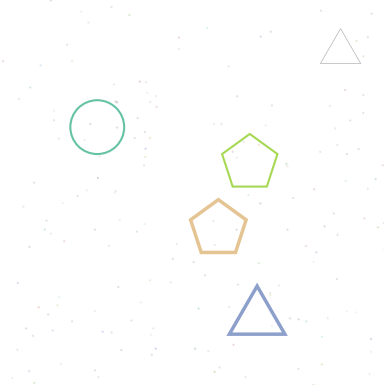[{"shape": "circle", "thickness": 1.5, "radius": 0.35, "center": [0.253, 0.67]}, {"shape": "triangle", "thickness": 2.5, "radius": 0.42, "center": [0.668, 0.174]}, {"shape": "pentagon", "thickness": 1.5, "radius": 0.38, "center": [0.649, 0.577]}, {"shape": "pentagon", "thickness": 2.5, "radius": 0.38, "center": [0.567, 0.406]}, {"shape": "triangle", "thickness": 0.5, "radius": 0.3, "center": [0.885, 0.865]}]